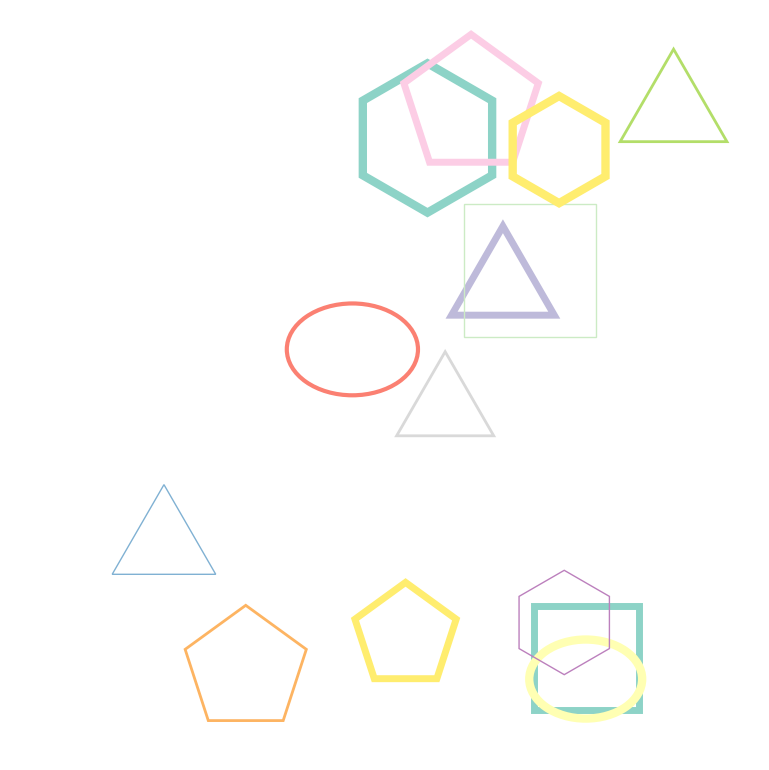[{"shape": "hexagon", "thickness": 3, "radius": 0.48, "center": [0.555, 0.821]}, {"shape": "square", "thickness": 2.5, "radius": 0.34, "center": [0.762, 0.146]}, {"shape": "oval", "thickness": 3, "radius": 0.37, "center": [0.761, 0.118]}, {"shape": "triangle", "thickness": 2.5, "radius": 0.39, "center": [0.653, 0.629]}, {"shape": "oval", "thickness": 1.5, "radius": 0.43, "center": [0.458, 0.546]}, {"shape": "triangle", "thickness": 0.5, "radius": 0.39, "center": [0.213, 0.293]}, {"shape": "pentagon", "thickness": 1, "radius": 0.41, "center": [0.319, 0.131]}, {"shape": "triangle", "thickness": 1, "radius": 0.4, "center": [0.875, 0.856]}, {"shape": "pentagon", "thickness": 2.5, "radius": 0.46, "center": [0.612, 0.864]}, {"shape": "triangle", "thickness": 1, "radius": 0.36, "center": [0.578, 0.47]}, {"shape": "hexagon", "thickness": 0.5, "radius": 0.34, "center": [0.733, 0.192]}, {"shape": "square", "thickness": 0.5, "radius": 0.43, "center": [0.688, 0.649]}, {"shape": "pentagon", "thickness": 2.5, "radius": 0.35, "center": [0.527, 0.175]}, {"shape": "hexagon", "thickness": 3, "radius": 0.35, "center": [0.726, 0.806]}]